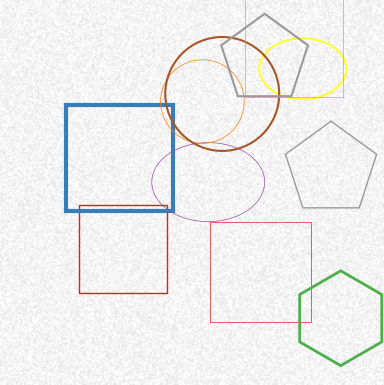[{"shape": "square", "thickness": 0.5, "radius": 0.65, "center": [0.677, 0.294]}, {"shape": "square", "thickness": 1, "radius": 0.57, "center": [0.319, 0.354]}, {"shape": "square", "thickness": 3, "radius": 0.69, "center": [0.31, 0.589]}, {"shape": "hexagon", "thickness": 2, "radius": 0.62, "center": [0.885, 0.173]}, {"shape": "oval", "thickness": 0.5, "radius": 0.73, "center": [0.541, 0.527]}, {"shape": "circle", "thickness": 0.5, "radius": 0.54, "center": [0.526, 0.736]}, {"shape": "oval", "thickness": 1.5, "radius": 0.56, "center": [0.786, 0.822]}, {"shape": "circle", "thickness": 1.5, "radius": 0.74, "center": [0.577, 0.756]}, {"shape": "square", "thickness": 0.5, "radius": 0.64, "center": [0.763, 0.876]}, {"shape": "pentagon", "thickness": 1.5, "radius": 0.59, "center": [0.687, 0.846]}, {"shape": "pentagon", "thickness": 1, "radius": 0.62, "center": [0.86, 0.561]}]